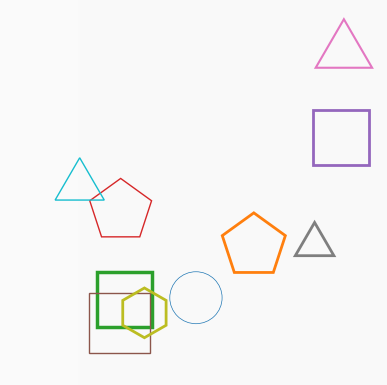[{"shape": "circle", "thickness": 0.5, "radius": 0.34, "center": [0.506, 0.227]}, {"shape": "pentagon", "thickness": 2, "radius": 0.43, "center": [0.655, 0.362]}, {"shape": "square", "thickness": 2.5, "radius": 0.36, "center": [0.321, 0.222]}, {"shape": "pentagon", "thickness": 1, "radius": 0.42, "center": [0.311, 0.453]}, {"shape": "square", "thickness": 2, "radius": 0.36, "center": [0.88, 0.643]}, {"shape": "square", "thickness": 1, "radius": 0.39, "center": [0.309, 0.161]}, {"shape": "triangle", "thickness": 1.5, "radius": 0.42, "center": [0.887, 0.866]}, {"shape": "triangle", "thickness": 2, "radius": 0.29, "center": [0.812, 0.365]}, {"shape": "hexagon", "thickness": 2, "radius": 0.32, "center": [0.373, 0.187]}, {"shape": "triangle", "thickness": 1, "radius": 0.37, "center": [0.206, 0.517]}]